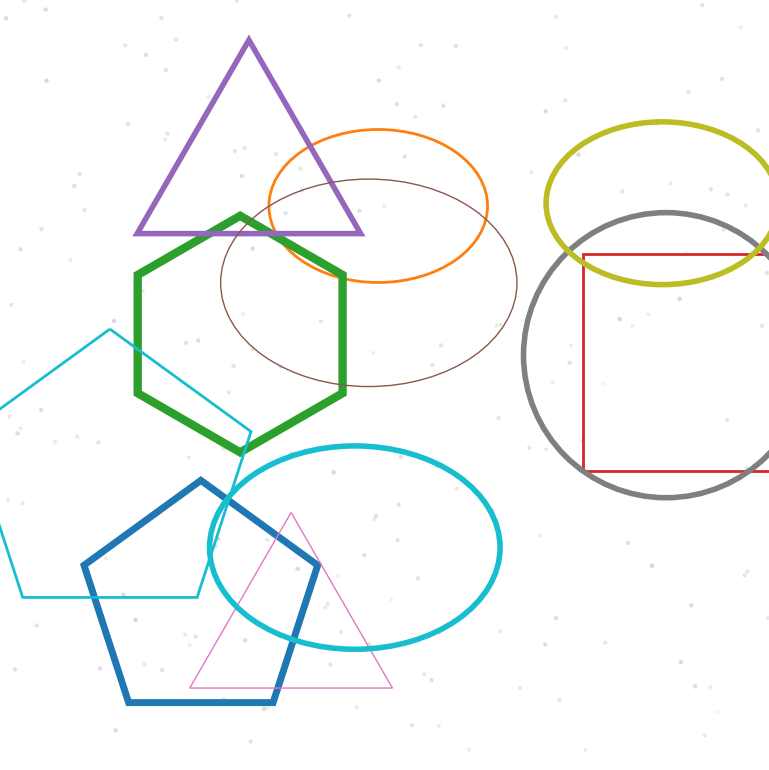[{"shape": "pentagon", "thickness": 2.5, "radius": 0.8, "center": [0.261, 0.217]}, {"shape": "oval", "thickness": 1, "radius": 0.71, "center": [0.491, 0.732]}, {"shape": "hexagon", "thickness": 3, "radius": 0.77, "center": [0.312, 0.566]}, {"shape": "square", "thickness": 1, "radius": 0.71, "center": [0.898, 0.529]}, {"shape": "triangle", "thickness": 2, "radius": 0.84, "center": [0.323, 0.78]}, {"shape": "oval", "thickness": 0.5, "radius": 0.96, "center": [0.479, 0.633]}, {"shape": "triangle", "thickness": 0.5, "radius": 0.76, "center": [0.378, 0.182]}, {"shape": "circle", "thickness": 2, "radius": 0.93, "center": [0.865, 0.539]}, {"shape": "oval", "thickness": 2, "radius": 0.76, "center": [0.86, 0.736]}, {"shape": "pentagon", "thickness": 1, "radius": 0.96, "center": [0.143, 0.38]}, {"shape": "oval", "thickness": 2, "radius": 0.94, "center": [0.461, 0.289]}]